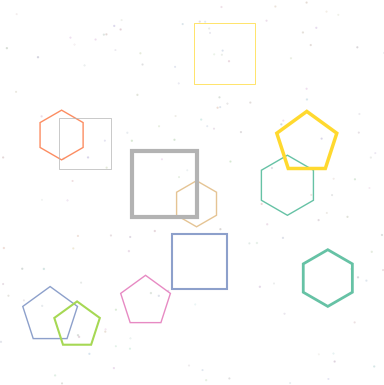[{"shape": "hexagon", "thickness": 2, "radius": 0.37, "center": [0.851, 0.278]}, {"shape": "hexagon", "thickness": 1, "radius": 0.39, "center": [0.747, 0.519]}, {"shape": "hexagon", "thickness": 1, "radius": 0.32, "center": [0.16, 0.649]}, {"shape": "square", "thickness": 1.5, "radius": 0.36, "center": [0.518, 0.321]}, {"shape": "pentagon", "thickness": 1, "radius": 0.37, "center": [0.13, 0.181]}, {"shape": "pentagon", "thickness": 1, "radius": 0.34, "center": [0.378, 0.217]}, {"shape": "pentagon", "thickness": 1.5, "radius": 0.31, "center": [0.2, 0.155]}, {"shape": "square", "thickness": 0.5, "radius": 0.4, "center": [0.582, 0.861]}, {"shape": "pentagon", "thickness": 2.5, "radius": 0.41, "center": [0.797, 0.629]}, {"shape": "hexagon", "thickness": 1, "radius": 0.3, "center": [0.511, 0.471]}, {"shape": "square", "thickness": 3, "radius": 0.43, "center": [0.428, 0.522]}, {"shape": "square", "thickness": 0.5, "radius": 0.33, "center": [0.221, 0.627]}]